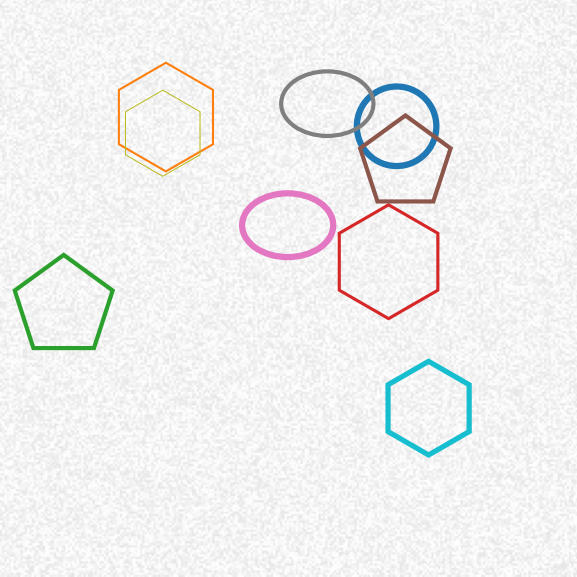[{"shape": "circle", "thickness": 3, "radius": 0.34, "center": [0.687, 0.78]}, {"shape": "hexagon", "thickness": 1, "radius": 0.47, "center": [0.287, 0.796]}, {"shape": "pentagon", "thickness": 2, "radius": 0.45, "center": [0.11, 0.469]}, {"shape": "hexagon", "thickness": 1.5, "radius": 0.49, "center": [0.673, 0.546]}, {"shape": "pentagon", "thickness": 2, "radius": 0.41, "center": [0.702, 0.717]}, {"shape": "oval", "thickness": 3, "radius": 0.39, "center": [0.498, 0.609]}, {"shape": "oval", "thickness": 2, "radius": 0.4, "center": [0.567, 0.82]}, {"shape": "hexagon", "thickness": 0.5, "radius": 0.37, "center": [0.282, 0.768]}, {"shape": "hexagon", "thickness": 2.5, "radius": 0.41, "center": [0.742, 0.292]}]